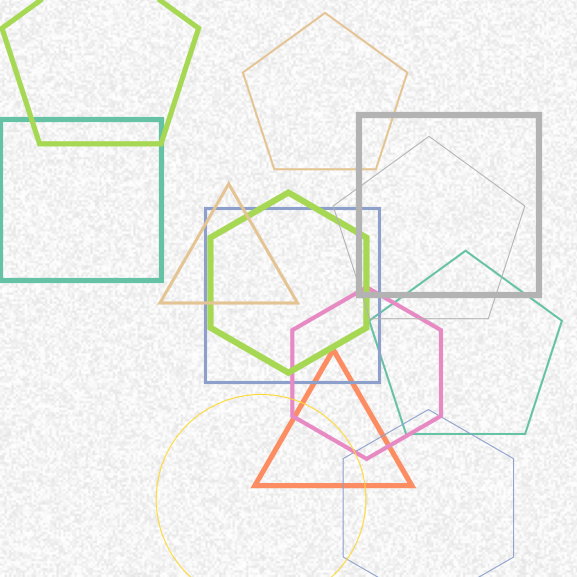[{"shape": "pentagon", "thickness": 1, "radius": 0.88, "center": [0.806, 0.39]}, {"shape": "square", "thickness": 2.5, "radius": 0.7, "center": [0.139, 0.654]}, {"shape": "triangle", "thickness": 2.5, "radius": 0.78, "center": [0.577, 0.237]}, {"shape": "hexagon", "thickness": 0.5, "radius": 0.85, "center": [0.742, 0.12]}, {"shape": "square", "thickness": 1.5, "radius": 0.75, "center": [0.506, 0.488]}, {"shape": "hexagon", "thickness": 2, "radius": 0.74, "center": [0.635, 0.353]}, {"shape": "hexagon", "thickness": 3, "radius": 0.78, "center": [0.499, 0.51]}, {"shape": "pentagon", "thickness": 2.5, "radius": 0.89, "center": [0.174, 0.895]}, {"shape": "circle", "thickness": 0.5, "radius": 0.91, "center": [0.452, 0.135]}, {"shape": "triangle", "thickness": 1.5, "radius": 0.69, "center": [0.396, 0.543]}, {"shape": "pentagon", "thickness": 1, "radius": 0.75, "center": [0.563, 0.827]}, {"shape": "pentagon", "thickness": 0.5, "radius": 0.87, "center": [0.743, 0.588]}, {"shape": "square", "thickness": 3, "radius": 0.78, "center": [0.778, 0.645]}]